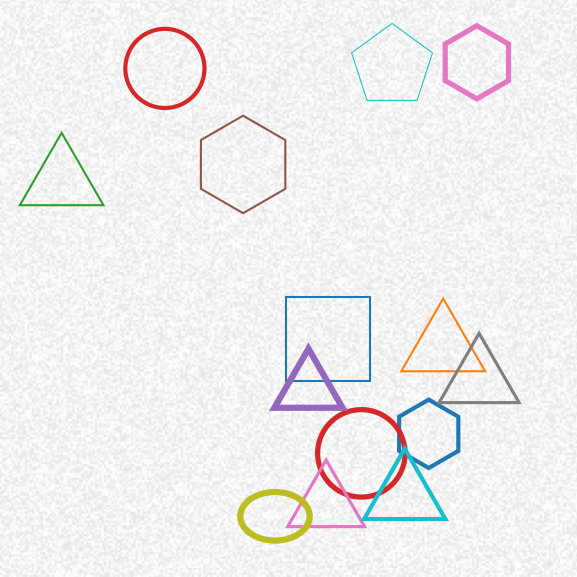[{"shape": "hexagon", "thickness": 2, "radius": 0.3, "center": [0.742, 0.248]}, {"shape": "square", "thickness": 1, "radius": 0.36, "center": [0.568, 0.412]}, {"shape": "triangle", "thickness": 1, "radius": 0.42, "center": [0.767, 0.398]}, {"shape": "triangle", "thickness": 1, "radius": 0.42, "center": [0.107, 0.686]}, {"shape": "circle", "thickness": 2.5, "radius": 0.38, "center": [0.626, 0.214]}, {"shape": "circle", "thickness": 2, "radius": 0.34, "center": [0.286, 0.881]}, {"shape": "triangle", "thickness": 3, "radius": 0.34, "center": [0.534, 0.327]}, {"shape": "hexagon", "thickness": 1, "radius": 0.42, "center": [0.421, 0.714]}, {"shape": "triangle", "thickness": 1.5, "radius": 0.38, "center": [0.565, 0.126]}, {"shape": "hexagon", "thickness": 2.5, "radius": 0.32, "center": [0.826, 0.891]}, {"shape": "triangle", "thickness": 1.5, "radius": 0.4, "center": [0.83, 0.342]}, {"shape": "oval", "thickness": 3, "radius": 0.3, "center": [0.476, 0.105]}, {"shape": "triangle", "thickness": 2, "radius": 0.41, "center": [0.701, 0.141]}, {"shape": "pentagon", "thickness": 0.5, "radius": 0.37, "center": [0.679, 0.885]}]